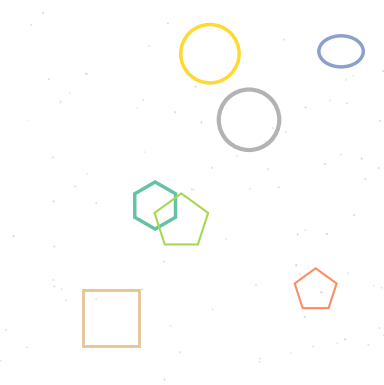[{"shape": "hexagon", "thickness": 2.5, "radius": 0.31, "center": [0.403, 0.466]}, {"shape": "pentagon", "thickness": 1.5, "radius": 0.29, "center": [0.82, 0.246]}, {"shape": "oval", "thickness": 2.5, "radius": 0.29, "center": [0.886, 0.867]}, {"shape": "pentagon", "thickness": 1.5, "radius": 0.37, "center": [0.471, 0.424]}, {"shape": "circle", "thickness": 2.5, "radius": 0.38, "center": [0.545, 0.861]}, {"shape": "square", "thickness": 2, "radius": 0.37, "center": [0.288, 0.174]}, {"shape": "circle", "thickness": 3, "radius": 0.39, "center": [0.647, 0.689]}]